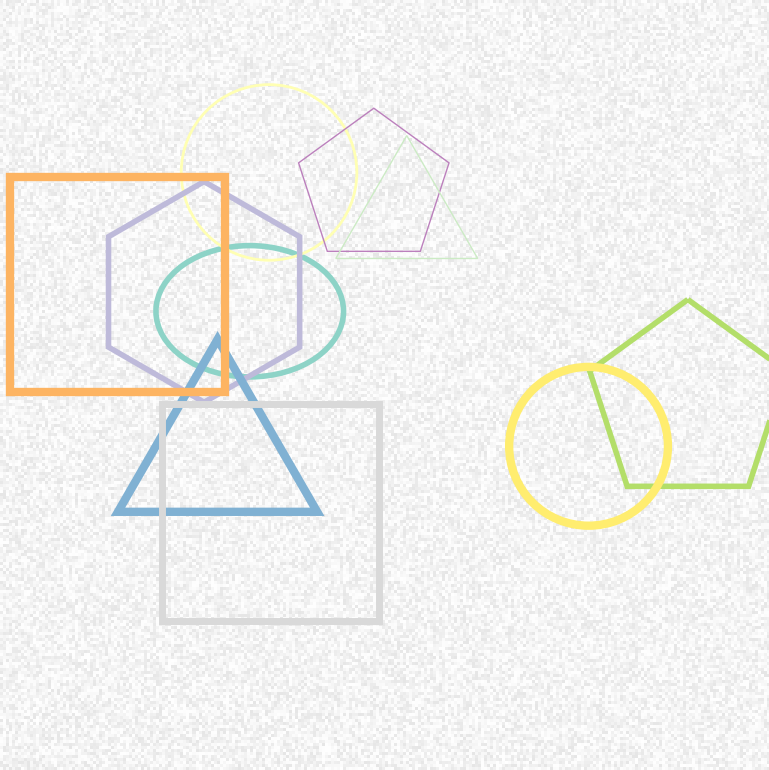[{"shape": "oval", "thickness": 2, "radius": 0.61, "center": [0.324, 0.596]}, {"shape": "circle", "thickness": 1, "radius": 0.57, "center": [0.349, 0.776]}, {"shape": "hexagon", "thickness": 2, "radius": 0.72, "center": [0.265, 0.621]}, {"shape": "triangle", "thickness": 3, "radius": 0.75, "center": [0.283, 0.41]}, {"shape": "square", "thickness": 3, "radius": 0.7, "center": [0.152, 0.631]}, {"shape": "pentagon", "thickness": 2, "radius": 0.67, "center": [0.893, 0.477]}, {"shape": "square", "thickness": 2.5, "radius": 0.7, "center": [0.351, 0.334]}, {"shape": "pentagon", "thickness": 0.5, "radius": 0.51, "center": [0.485, 0.757]}, {"shape": "triangle", "thickness": 0.5, "radius": 0.53, "center": [0.528, 0.718]}, {"shape": "circle", "thickness": 3, "radius": 0.52, "center": [0.764, 0.42]}]